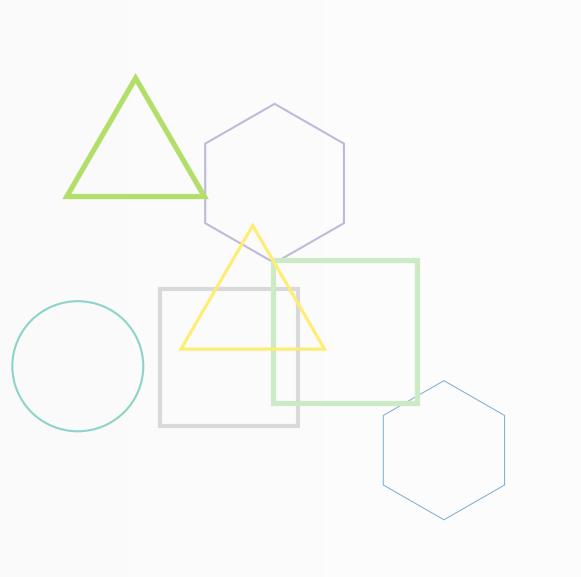[{"shape": "circle", "thickness": 1, "radius": 0.56, "center": [0.134, 0.365]}, {"shape": "hexagon", "thickness": 1, "radius": 0.69, "center": [0.472, 0.682]}, {"shape": "hexagon", "thickness": 0.5, "radius": 0.6, "center": [0.764, 0.22]}, {"shape": "triangle", "thickness": 2.5, "radius": 0.68, "center": [0.233, 0.727]}, {"shape": "square", "thickness": 2, "radius": 0.6, "center": [0.394, 0.38]}, {"shape": "square", "thickness": 2.5, "radius": 0.62, "center": [0.594, 0.425]}, {"shape": "triangle", "thickness": 1.5, "radius": 0.71, "center": [0.435, 0.466]}]